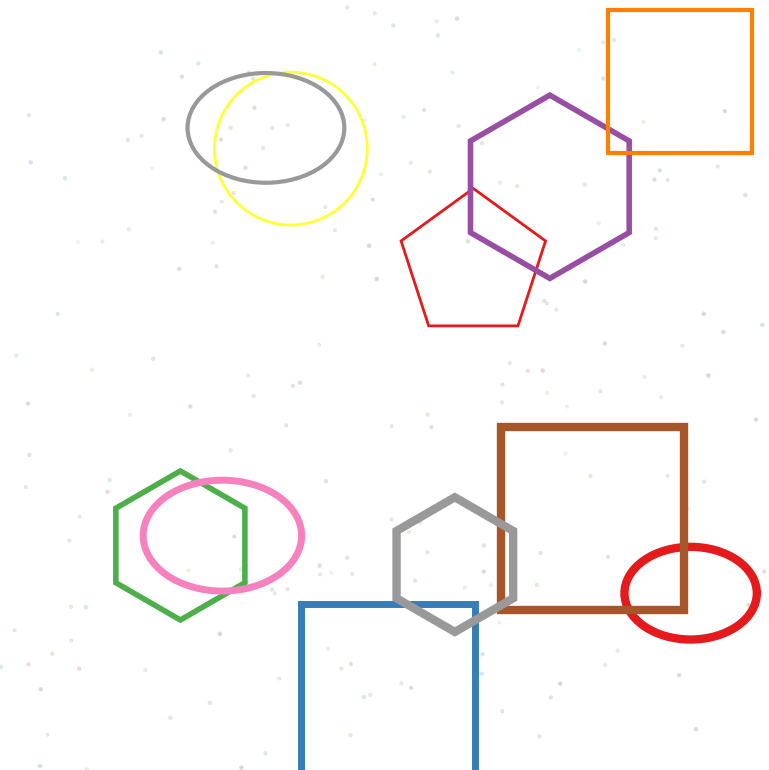[{"shape": "pentagon", "thickness": 1, "radius": 0.49, "center": [0.615, 0.657]}, {"shape": "oval", "thickness": 3, "radius": 0.43, "center": [0.897, 0.23]}, {"shape": "square", "thickness": 2.5, "radius": 0.57, "center": [0.504, 0.103]}, {"shape": "hexagon", "thickness": 2, "radius": 0.48, "center": [0.234, 0.292]}, {"shape": "hexagon", "thickness": 2, "radius": 0.59, "center": [0.714, 0.757]}, {"shape": "square", "thickness": 1.5, "radius": 0.47, "center": [0.883, 0.894]}, {"shape": "circle", "thickness": 1, "radius": 0.5, "center": [0.378, 0.807]}, {"shape": "square", "thickness": 3, "radius": 0.59, "center": [0.769, 0.327]}, {"shape": "oval", "thickness": 2.5, "radius": 0.51, "center": [0.289, 0.304]}, {"shape": "oval", "thickness": 1.5, "radius": 0.51, "center": [0.345, 0.834]}, {"shape": "hexagon", "thickness": 3, "radius": 0.44, "center": [0.591, 0.267]}]